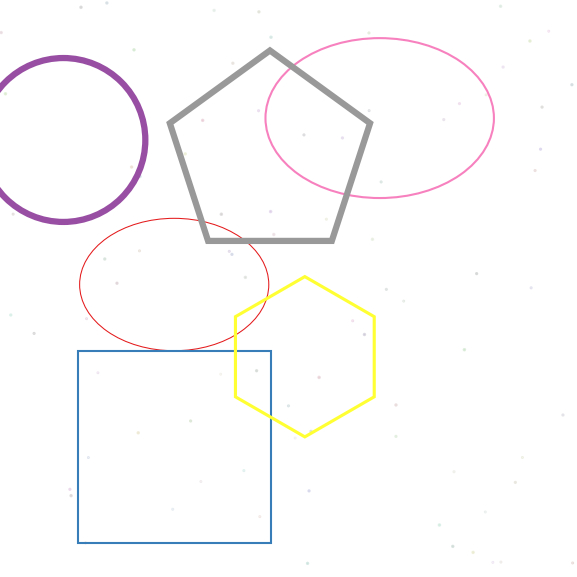[{"shape": "oval", "thickness": 0.5, "radius": 0.82, "center": [0.302, 0.506]}, {"shape": "square", "thickness": 1, "radius": 0.83, "center": [0.302, 0.225]}, {"shape": "circle", "thickness": 3, "radius": 0.71, "center": [0.11, 0.757]}, {"shape": "hexagon", "thickness": 1.5, "radius": 0.69, "center": [0.528, 0.381]}, {"shape": "oval", "thickness": 1, "radius": 0.99, "center": [0.657, 0.795]}, {"shape": "pentagon", "thickness": 3, "radius": 0.91, "center": [0.467, 0.729]}]